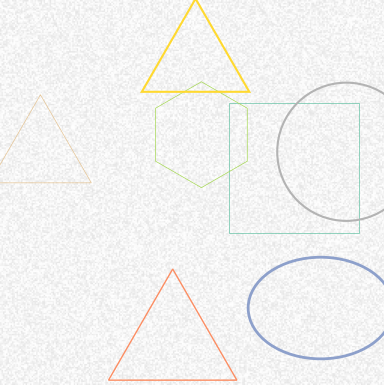[{"shape": "square", "thickness": 0.5, "radius": 0.85, "center": [0.763, 0.563]}, {"shape": "triangle", "thickness": 1, "radius": 0.96, "center": [0.449, 0.109]}, {"shape": "oval", "thickness": 2, "radius": 0.94, "center": [0.833, 0.2]}, {"shape": "hexagon", "thickness": 0.5, "radius": 0.69, "center": [0.523, 0.65]}, {"shape": "triangle", "thickness": 1.5, "radius": 0.81, "center": [0.508, 0.842]}, {"shape": "triangle", "thickness": 0.5, "radius": 0.76, "center": [0.105, 0.601]}, {"shape": "circle", "thickness": 1.5, "radius": 0.9, "center": [0.9, 0.606]}]